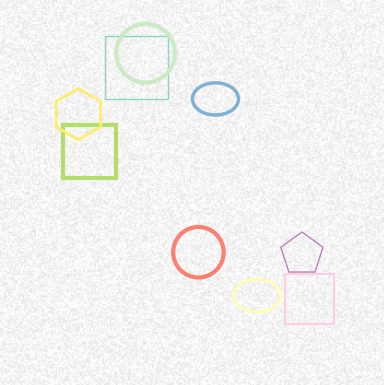[{"shape": "square", "thickness": 1, "radius": 0.41, "center": [0.353, 0.824]}, {"shape": "oval", "thickness": 2, "radius": 0.31, "center": [0.668, 0.232]}, {"shape": "circle", "thickness": 3, "radius": 0.33, "center": [0.515, 0.345]}, {"shape": "oval", "thickness": 2.5, "radius": 0.3, "center": [0.56, 0.743]}, {"shape": "square", "thickness": 3, "radius": 0.34, "center": [0.233, 0.606]}, {"shape": "square", "thickness": 1.5, "radius": 0.32, "center": [0.804, 0.223]}, {"shape": "pentagon", "thickness": 1, "radius": 0.29, "center": [0.784, 0.34]}, {"shape": "circle", "thickness": 3, "radius": 0.38, "center": [0.378, 0.862]}, {"shape": "hexagon", "thickness": 2, "radius": 0.33, "center": [0.204, 0.704]}]